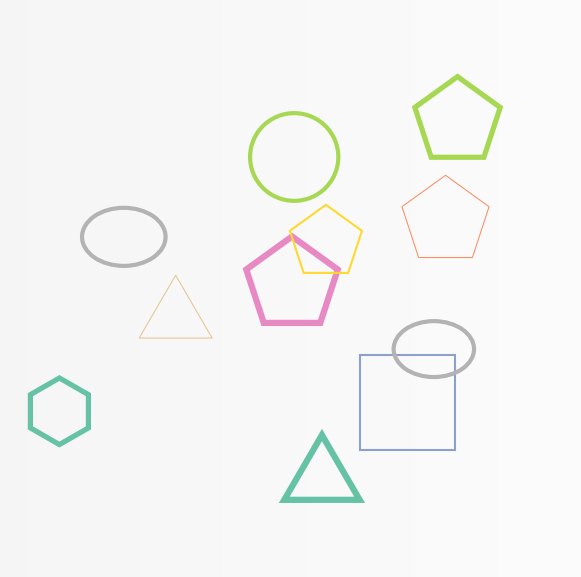[{"shape": "triangle", "thickness": 3, "radius": 0.37, "center": [0.554, 0.171]}, {"shape": "hexagon", "thickness": 2.5, "radius": 0.29, "center": [0.102, 0.287]}, {"shape": "pentagon", "thickness": 0.5, "radius": 0.39, "center": [0.766, 0.617]}, {"shape": "square", "thickness": 1, "radius": 0.41, "center": [0.701, 0.303]}, {"shape": "pentagon", "thickness": 3, "radius": 0.41, "center": [0.502, 0.507]}, {"shape": "pentagon", "thickness": 2.5, "radius": 0.39, "center": [0.787, 0.789]}, {"shape": "circle", "thickness": 2, "radius": 0.38, "center": [0.506, 0.727]}, {"shape": "pentagon", "thickness": 1, "radius": 0.33, "center": [0.561, 0.579]}, {"shape": "triangle", "thickness": 0.5, "radius": 0.36, "center": [0.302, 0.45]}, {"shape": "oval", "thickness": 2, "radius": 0.36, "center": [0.213, 0.589]}, {"shape": "oval", "thickness": 2, "radius": 0.35, "center": [0.746, 0.395]}]